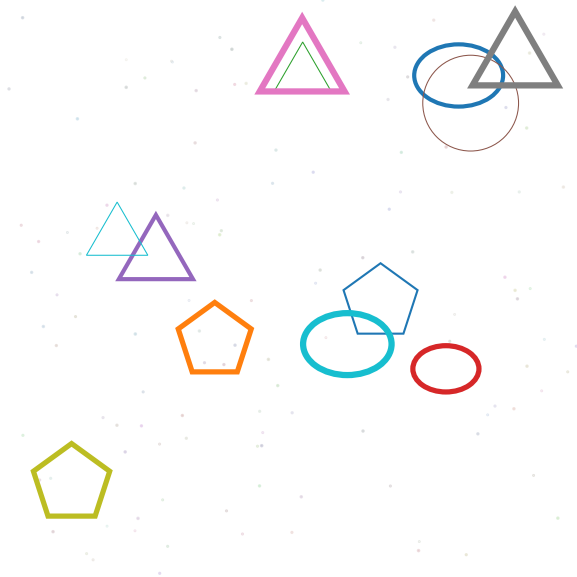[{"shape": "pentagon", "thickness": 1, "radius": 0.34, "center": [0.659, 0.476]}, {"shape": "oval", "thickness": 2, "radius": 0.38, "center": [0.794, 0.868]}, {"shape": "pentagon", "thickness": 2.5, "radius": 0.33, "center": [0.372, 0.409]}, {"shape": "triangle", "thickness": 0.5, "radius": 0.29, "center": [0.524, 0.868]}, {"shape": "oval", "thickness": 2.5, "radius": 0.29, "center": [0.772, 0.36]}, {"shape": "triangle", "thickness": 2, "radius": 0.37, "center": [0.27, 0.553]}, {"shape": "circle", "thickness": 0.5, "radius": 0.41, "center": [0.815, 0.821]}, {"shape": "triangle", "thickness": 3, "radius": 0.42, "center": [0.523, 0.883]}, {"shape": "triangle", "thickness": 3, "radius": 0.43, "center": [0.892, 0.894]}, {"shape": "pentagon", "thickness": 2.5, "radius": 0.35, "center": [0.124, 0.162]}, {"shape": "oval", "thickness": 3, "radius": 0.38, "center": [0.601, 0.403]}, {"shape": "triangle", "thickness": 0.5, "radius": 0.31, "center": [0.203, 0.588]}]